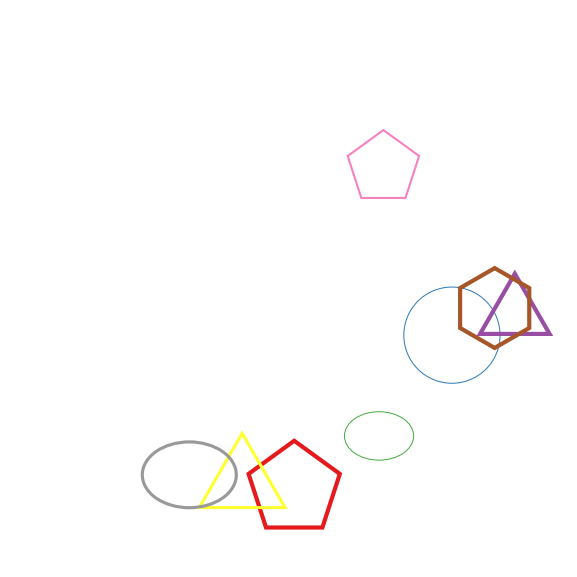[{"shape": "pentagon", "thickness": 2, "radius": 0.42, "center": [0.509, 0.153]}, {"shape": "circle", "thickness": 0.5, "radius": 0.42, "center": [0.783, 0.419]}, {"shape": "oval", "thickness": 0.5, "radius": 0.3, "center": [0.656, 0.244]}, {"shape": "triangle", "thickness": 2, "radius": 0.35, "center": [0.891, 0.456]}, {"shape": "triangle", "thickness": 1.5, "radius": 0.43, "center": [0.419, 0.163]}, {"shape": "hexagon", "thickness": 2, "radius": 0.35, "center": [0.857, 0.466]}, {"shape": "pentagon", "thickness": 1, "radius": 0.33, "center": [0.664, 0.709]}, {"shape": "oval", "thickness": 1.5, "radius": 0.41, "center": [0.328, 0.177]}]